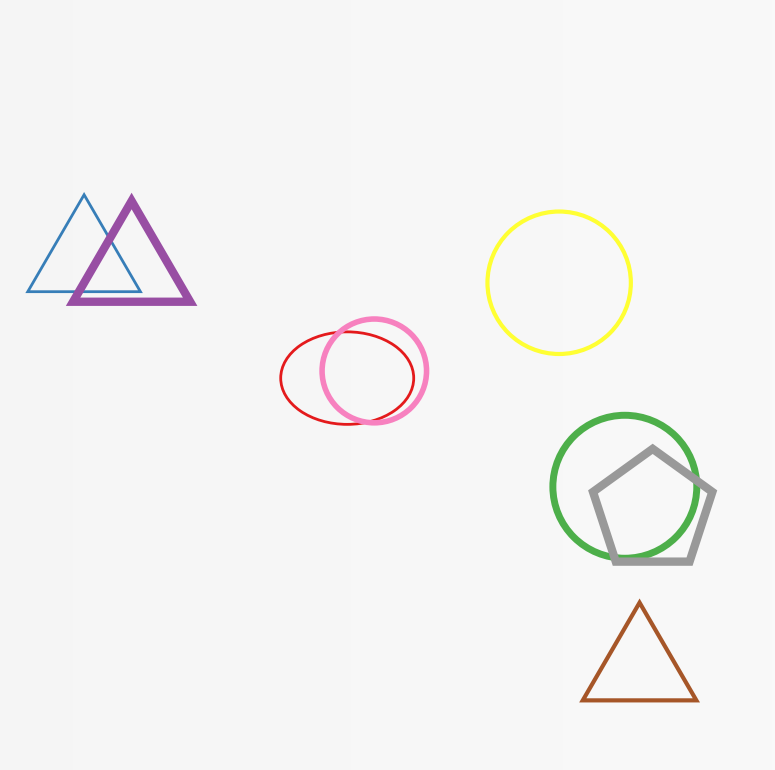[{"shape": "oval", "thickness": 1, "radius": 0.43, "center": [0.448, 0.509]}, {"shape": "triangle", "thickness": 1, "radius": 0.42, "center": [0.109, 0.663]}, {"shape": "circle", "thickness": 2.5, "radius": 0.46, "center": [0.806, 0.368]}, {"shape": "triangle", "thickness": 3, "radius": 0.44, "center": [0.17, 0.652]}, {"shape": "circle", "thickness": 1.5, "radius": 0.46, "center": [0.721, 0.633]}, {"shape": "triangle", "thickness": 1.5, "radius": 0.42, "center": [0.825, 0.133]}, {"shape": "circle", "thickness": 2, "radius": 0.34, "center": [0.483, 0.518]}, {"shape": "pentagon", "thickness": 3, "radius": 0.4, "center": [0.842, 0.336]}]